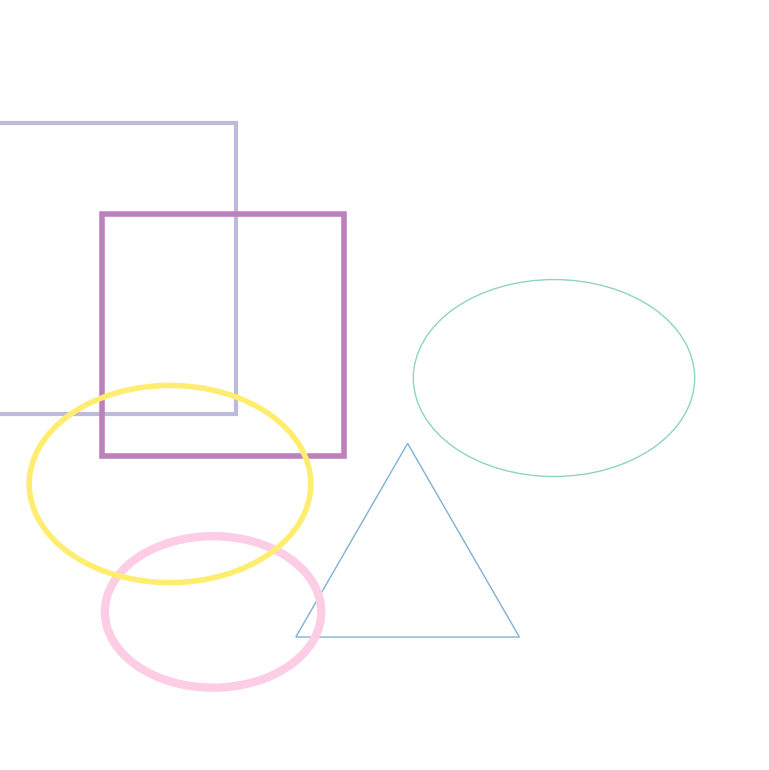[{"shape": "oval", "thickness": 0.5, "radius": 0.91, "center": [0.719, 0.509]}, {"shape": "square", "thickness": 1.5, "radius": 0.94, "center": [0.117, 0.651]}, {"shape": "triangle", "thickness": 0.5, "radius": 0.84, "center": [0.529, 0.256]}, {"shape": "oval", "thickness": 3, "radius": 0.7, "center": [0.277, 0.205]}, {"shape": "square", "thickness": 2, "radius": 0.79, "center": [0.29, 0.565]}, {"shape": "oval", "thickness": 2, "radius": 0.91, "center": [0.221, 0.371]}]